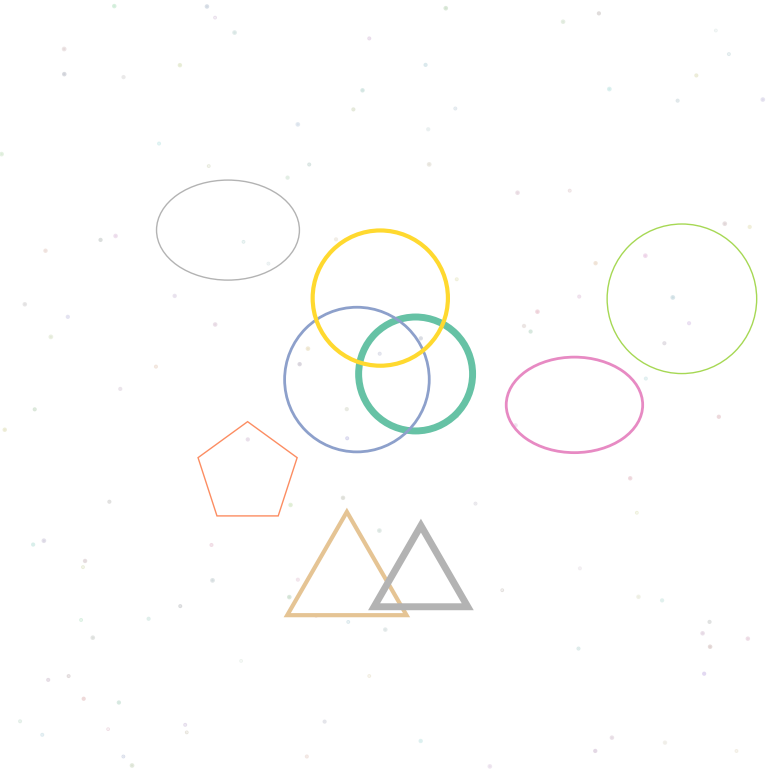[{"shape": "circle", "thickness": 2.5, "radius": 0.37, "center": [0.54, 0.514]}, {"shape": "pentagon", "thickness": 0.5, "radius": 0.34, "center": [0.322, 0.385]}, {"shape": "circle", "thickness": 1, "radius": 0.47, "center": [0.464, 0.507]}, {"shape": "oval", "thickness": 1, "radius": 0.44, "center": [0.746, 0.474]}, {"shape": "circle", "thickness": 0.5, "radius": 0.49, "center": [0.886, 0.612]}, {"shape": "circle", "thickness": 1.5, "radius": 0.44, "center": [0.494, 0.613]}, {"shape": "triangle", "thickness": 1.5, "radius": 0.45, "center": [0.45, 0.246]}, {"shape": "oval", "thickness": 0.5, "radius": 0.46, "center": [0.296, 0.701]}, {"shape": "triangle", "thickness": 2.5, "radius": 0.35, "center": [0.547, 0.247]}]